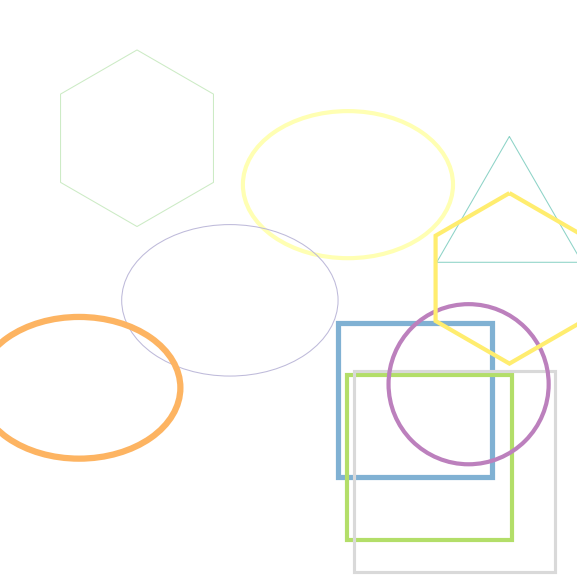[{"shape": "triangle", "thickness": 0.5, "radius": 0.73, "center": [0.882, 0.618]}, {"shape": "oval", "thickness": 2, "radius": 0.91, "center": [0.603, 0.679]}, {"shape": "oval", "thickness": 0.5, "radius": 0.94, "center": [0.398, 0.479]}, {"shape": "square", "thickness": 2.5, "radius": 0.67, "center": [0.718, 0.306]}, {"shape": "oval", "thickness": 3, "radius": 0.88, "center": [0.137, 0.328]}, {"shape": "square", "thickness": 2, "radius": 0.71, "center": [0.744, 0.206]}, {"shape": "square", "thickness": 1.5, "radius": 0.87, "center": [0.787, 0.182]}, {"shape": "circle", "thickness": 2, "radius": 0.69, "center": [0.811, 0.334]}, {"shape": "hexagon", "thickness": 0.5, "radius": 0.76, "center": [0.237, 0.76]}, {"shape": "hexagon", "thickness": 2, "radius": 0.74, "center": [0.882, 0.517]}]